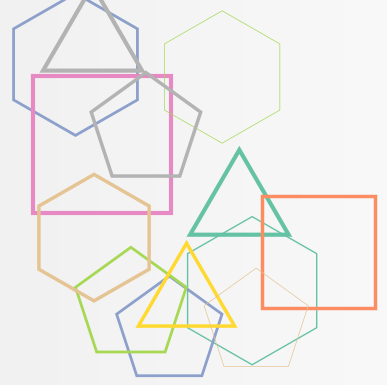[{"shape": "hexagon", "thickness": 1, "radius": 0.96, "center": [0.651, 0.245]}, {"shape": "triangle", "thickness": 3, "radius": 0.73, "center": [0.618, 0.464]}, {"shape": "square", "thickness": 2.5, "radius": 0.73, "center": [0.821, 0.347]}, {"shape": "hexagon", "thickness": 2, "radius": 0.92, "center": [0.195, 0.833]}, {"shape": "pentagon", "thickness": 2, "radius": 0.71, "center": [0.437, 0.14]}, {"shape": "square", "thickness": 3, "radius": 0.89, "center": [0.262, 0.625]}, {"shape": "pentagon", "thickness": 2, "radius": 0.75, "center": [0.338, 0.207]}, {"shape": "hexagon", "thickness": 0.5, "radius": 0.86, "center": [0.573, 0.8]}, {"shape": "triangle", "thickness": 2.5, "radius": 0.72, "center": [0.481, 0.225]}, {"shape": "hexagon", "thickness": 2.5, "radius": 0.82, "center": [0.243, 0.383]}, {"shape": "pentagon", "thickness": 0.5, "radius": 0.71, "center": [0.661, 0.162]}, {"shape": "triangle", "thickness": 3, "radius": 0.74, "center": [0.239, 0.89]}, {"shape": "pentagon", "thickness": 2.5, "radius": 0.74, "center": [0.377, 0.663]}]